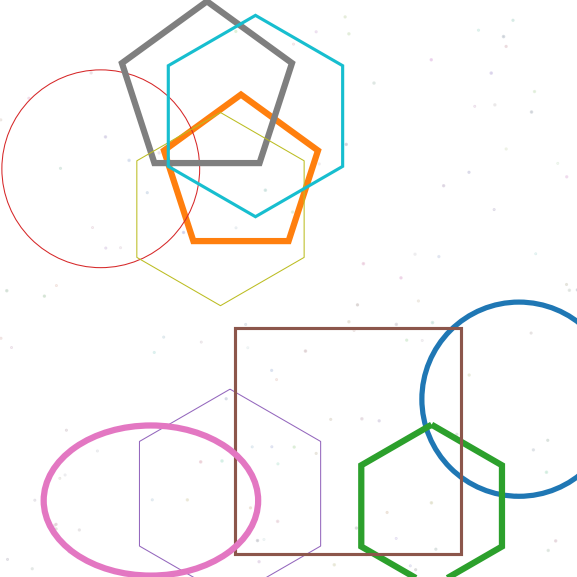[{"shape": "circle", "thickness": 2.5, "radius": 0.84, "center": [0.899, 0.308]}, {"shape": "pentagon", "thickness": 3, "radius": 0.7, "center": [0.417, 0.695]}, {"shape": "hexagon", "thickness": 3, "radius": 0.7, "center": [0.747, 0.123]}, {"shape": "circle", "thickness": 0.5, "radius": 0.86, "center": [0.174, 0.707]}, {"shape": "hexagon", "thickness": 0.5, "radius": 0.91, "center": [0.398, 0.144]}, {"shape": "square", "thickness": 1.5, "radius": 0.98, "center": [0.603, 0.235]}, {"shape": "oval", "thickness": 3, "radius": 0.93, "center": [0.261, 0.132]}, {"shape": "pentagon", "thickness": 3, "radius": 0.77, "center": [0.358, 0.842]}, {"shape": "hexagon", "thickness": 0.5, "radius": 0.84, "center": [0.382, 0.637]}, {"shape": "hexagon", "thickness": 1.5, "radius": 0.87, "center": [0.442, 0.798]}]